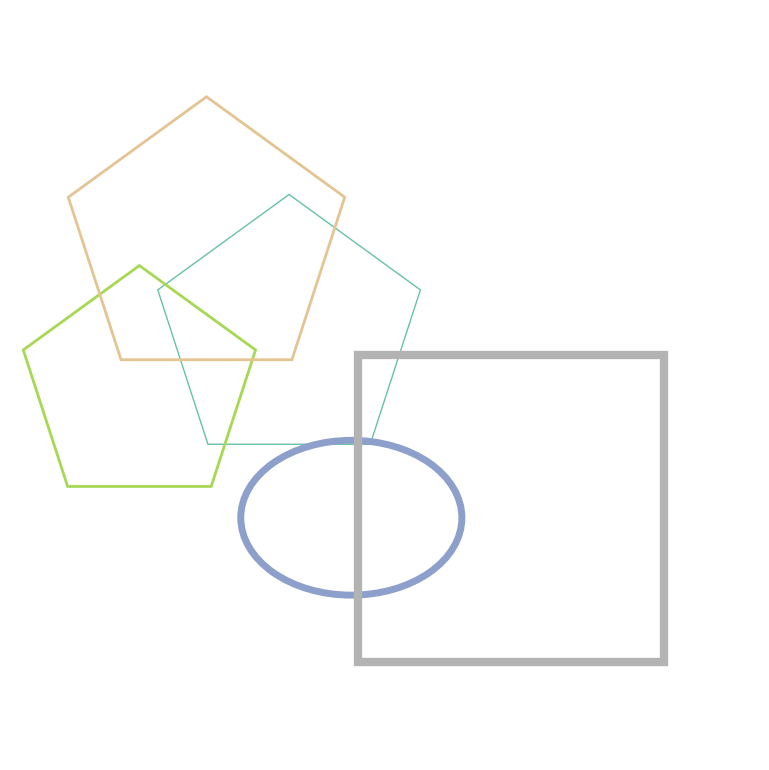[{"shape": "pentagon", "thickness": 0.5, "radius": 0.9, "center": [0.375, 0.568]}, {"shape": "oval", "thickness": 2.5, "radius": 0.72, "center": [0.456, 0.328]}, {"shape": "pentagon", "thickness": 1, "radius": 0.79, "center": [0.181, 0.497]}, {"shape": "pentagon", "thickness": 1, "radius": 0.94, "center": [0.268, 0.686]}, {"shape": "square", "thickness": 3, "radius": 0.99, "center": [0.663, 0.34]}]